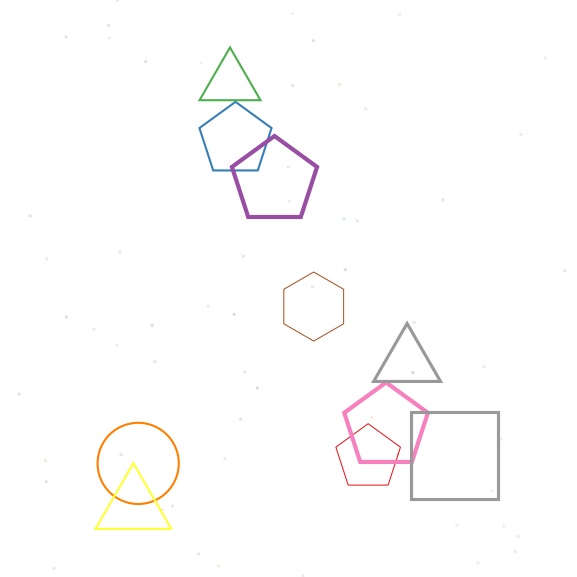[{"shape": "pentagon", "thickness": 0.5, "radius": 0.29, "center": [0.638, 0.207]}, {"shape": "pentagon", "thickness": 1, "radius": 0.33, "center": [0.408, 0.757]}, {"shape": "triangle", "thickness": 1, "radius": 0.3, "center": [0.398, 0.856]}, {"shape": "pentagon", "thickness": 2, "radius": 0.39, "center": [0.475, 0.686]}, {"shape": "circle", "thickness": 1, "radius": 0.35, "center": [0.239, 0.197]}, {"shape": "triangle", "thickness": 1, "radius": 0.38, "center": [0.231, 0.121]}, {"shape": "hexagon", "thickness": 0.5, "radius": 0.3, "center": [0.543, 0.468]}, {"shape": "pentagon", "thickness": 2, "radius": 0.38, "center": [0.669, 0.261]}, {"shape": "square", "thickness": 1.5, "radius": 0.38, "center": [0.787, 0.21]}, {"shape": "triangle", "thickness": 1.5, "radius": 0.33, "center": [0.705, 0.372]}]